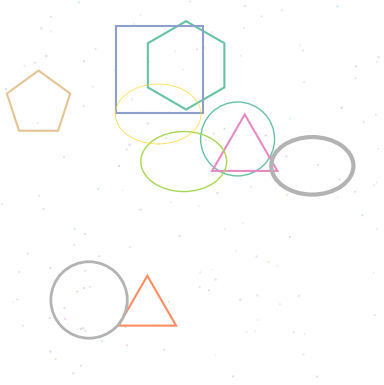[{"shape": "hexagon", "thickness": 1.5, "radius": 0.57, "center": [0.483, 0.83]}, {"shape": "circle", "thickness": 1, "radius": 0.48, "center": [0.617, 0.639]}, {"shape": "triangle", "thickness": 1.5, "radius": 0.43, "center": [0.383, 0.197]}, {"shape": "square", "thickness": 1.5, "radius": 0.57, "center": [0.414, 0.82]}, {"shape": "triangle", "thickness": 1.5, "radius": 0.49, "center": [0.636, 0.605]}, {"shape": "oval", "thickness": 1, "radius": 0.56, "center": [0.477, 0.58]}, {"shape": "oval", "thickness": 0.5, "radius": 0.56, "center": [0.411, 0.704]}, {"shape": "pentagon", "thickness": 1.5, "radius": 0.43, "center": [0.1, 0.73]}, {"shape": "circle", "thickness": 2, "radius": 0.5, "center": [0.231, 0.221]}, {"shape": "oval", "thickness": 3, "radius": 0.53, "center": [0.811, 0.569]}]